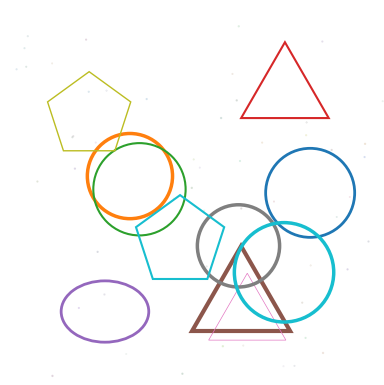[{"shape": "circle", "thickness": 2, "radius": 0.58, "center": [0.806, 0.499]}, {"shape": "circle", "thickness": 2.5, "radius": 0.55, "center": [0.338, 0.543]}, {"shape": "circle", "thickness": 1.5, "radius": 0.6, "center": [0.362, 0.508]}, {"shape": "triangle", "thickness": 1.5, "radius": 0.66, "center": [0.74, 0.759]}, {"shape": "oval", "thickness": 2, "radius": 0.57, "center": [0.273, 0.191]}, {"shape": "triangle", "thickness": 3, "radius": 0.73, "center": [0.626, 0.214]}, {"shape": "triangle", "thickness": 0.5, "radius": 0.58, "center": [0.642, 0.174]}, {"shape": "circle", "thickness": 2.5, "radius": 0.53, "center": [0.619, 0.361]}, {"shape": "pentagon", "thickness": 1, "radius": 0.57, "center": [0.232, 0.7]}, {"shape": "pentagon", "thickness": 1.5, "radius": 0.6, "center": [0.468, 0.373]}, {"shape": "circle", "thickness": 2.5, "radius": 0.65, "center": [0.738, 0.293]}]